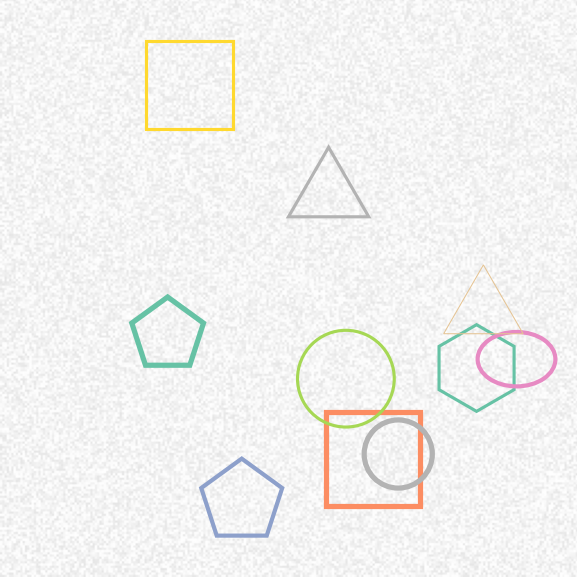[{"shape": "hexagon", "thickness": 1.5, "radius": 0.38, "center": [0.825, 0.362]}, {"shape": "pentagon", "thickness": 2.5, "radius": 0.33, "center": [0.29, 0.42]}, {"shape": "square", "thickness": 2.5, "radius": 0.4, "center": [0.646, 0.204]}, {"shape": "pentagon", "thickness": 2, "radius": 0.37, "center": [0.419, 0.131]}, {"shape": "oval", "thickness": 2, "radius": 0.34, "center": [0.894, 0.377]}, {"shape": "circle", "thickness": 1.5, "radius": 0.42, "center": [0.599, 0.343]}, {"shape": "square", "thickness": 1.5, "radius": 0.38, "center": [0.328, 0.852]}, {"shape": "triangle", "thickness": 0.5, "radius": 0.4, "center": [0.837, 0.461]}, {"shape": "triangle", "thickness": 1.5, "radius": 0.4, "center": [0.569, 0.664]}, {"shape": "circle", "thickness": 2.5, "radius": 0.3, "center": [0.69, 0.213]}]